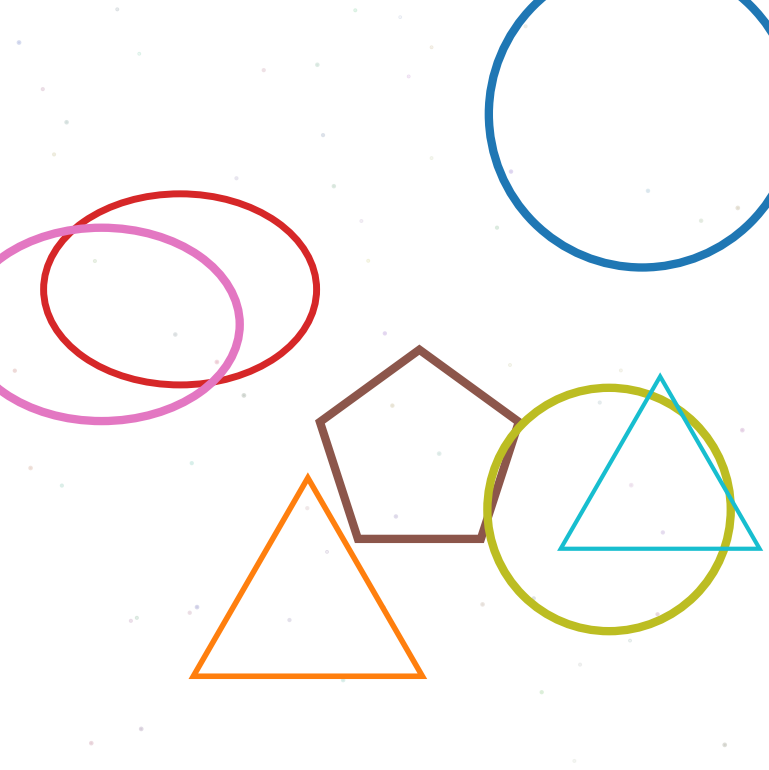[{"shape": "circle", "thickness": 3, "radius": 1.0, "center": [0.834, 0.852]}, {"shape": "triangle", "thickness": 2, "radius": 0.86, "center": [0.4, 0.208]}, {"shape": "oval", "thickness": 2.5, "radius": 0.89, "center": [0.234, 0.624]}, {"shape": "pentagon", "thickness": 3, "radius": 0.68, "center": [0.545, 0.41]}, {"shape": "oval", "thickness": 3, "radius": 0.9, "center": [0.132, 0.579]}, {"shape": "circle", "thickness": 3, "radius": 0.79, "center": [0.791, 0.338]}, {"shape": "triangle", "thickness": 1.5, "radius": 0.75, "center": [0.857, 0.362]}]